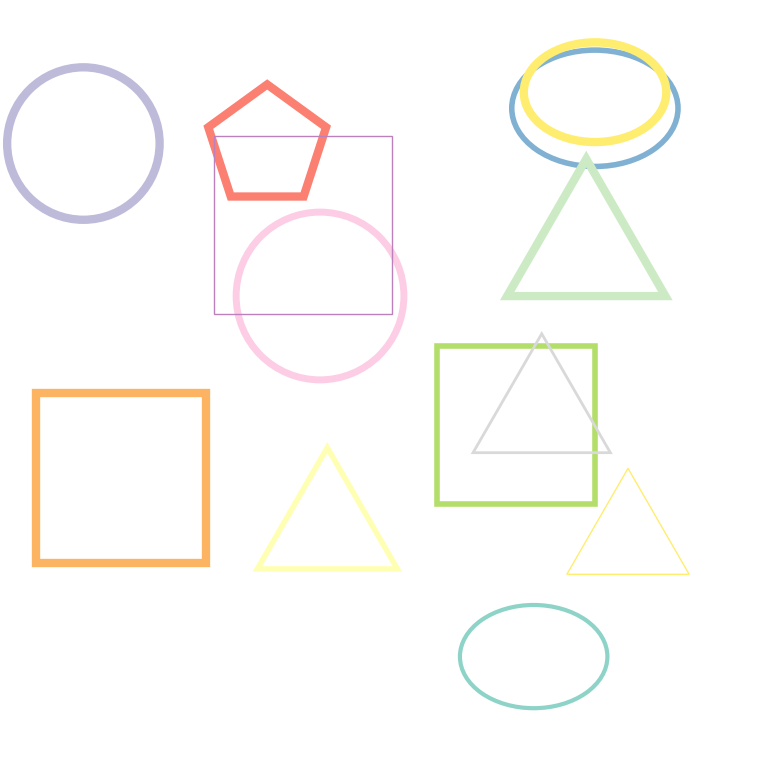[{"shape": "oval", "thickness": 1.5, "radius": 0.48, "center": [0.693, 0.147]}, {"shape": "triangle", "thickness": 2, "radius": 0.53, "center": [0.425, 0.314]}, {"shape": "circle", "thickness": 3, "radius": 0.5, "center": [0.108, 0.814]}, {"shape": "pentagon", "thickness": 3, "radius": 0.4, "center": [0.347, 0.81]}, {"shape": "oval", "thickness": 2, "radius": 0.54, "center": [0.773, 0.859]}, {"shape": "square", "thickness": 3, "radius": 0.55, "center": [0.157, 0.379]}, {"shape": "square", "thickness": 2, "radius": 0.51, "center": [0.67, 0.448]}, {"shape": "circle", "thickness": 2.5, "radius": 0.54, "center": [0.416, 0.616]}, {"shape": "triangle", "thickness": 1, "radius": 0.51, "center": [0.704, 0.464]}, {"shape": "square", "thickness": 0.5, "radius": 0.58, "center": [0.393, 0.707]}, {"shape": "triangle", "thickness": 3, "radius": 0.59, "center": [0.761, 0.675]}, {"shape": "triangle", "thickness": 0.5, "radius": 0.46, "center": [0.816, 0.3]}, {"shape": "oval", "thickness": 3, "radius": 0.46, "center": [0.773, 0.88]}]